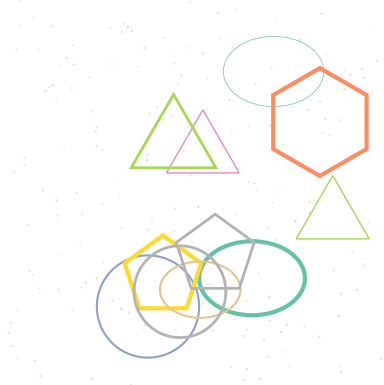[{"shape": "oval", "thickness": 3, "radius": 0.69, "center": [0.655, 0.277]}, {"shape": "oval", "thickness": 0.5, "radius": 0.65, "center": [0.711, 0.814]}, {"shape": "hexagon", "thickness": 3, "radius": 0.7, "center": [0.831, 0.683]}, {"shape": "circle", "thickness": 1.5, "radius": 0.66, "center": [0.384, 0.204]}, {"shape": "triangle", "thickness": 1, "radius": 0.55, "center": [0.527, 0.605]}, {"shape": "triangle", "thickness": 1, "radius": 0.55, "center": [0.864, 0.434]}, {"shape": "triangle", "thickness": 2, "radius": 0.64, "center": [0.451, 0.628]}, {"shape": "pentagon", "thickness": 3, "radius": 0.52, "center": [0.423, 0.284]}, {"shape": "oval", "thickness": 1.5, "radius": 0.52, "center": [0.52, 0.248]}, {"shape": "pentagon", "thickness": 2, "radius": 0.53, "center": [0.559, 0.337]}, {"shape": "circle", "thickness": 2, "radius": 0.6, "center": [0.467, 0.242]}]